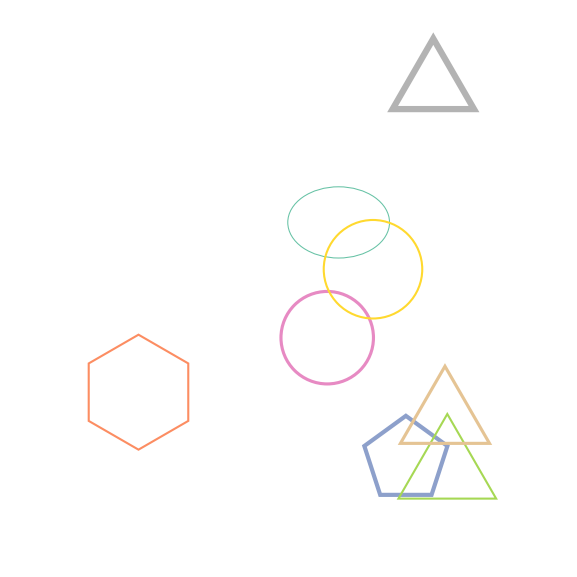[{"shape": "oval", "thickness": 0.5, "radius": 0.44, "center": [0.586, 0.614]}, {"shape": "hexagon", "thickness": 1, "radius": 0.5, "center": [0.24, 0.32]}, {"shape": "pentagon", "thickness": 2, "radius": 0.38, "center": [0.703, 0.203]}, {"shape": "circle", "thickness": 1.5, "radius": 0.4, "center": [0.567, 0.414]}, {"shape": "triangle", "thickness": 1, "radius": 0.49, "center": [0.775, 0.185]}, {"shape": "circle", "thickness": 1, "radius": 0.43, "center": [0.646, 0.533]}, {"shape": "triangle", "thickness": 1.5, "radius": 0.45, "center": [0.771, 0.276]}, {"shape": "triangle", "thickness": 3, "radius": 0.41, "center": [0.75, 0.851]}]